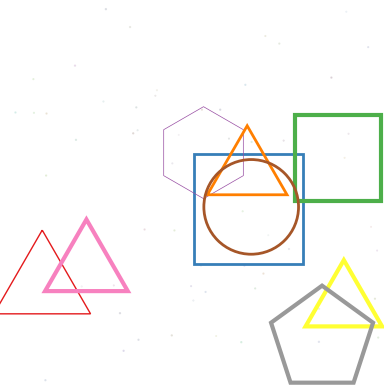[{"shape": "triangle", "thickness": 1, "radius": 0.72, "center": [0.11, 0.257]}, {"shape": "square", "thickness": 2, "radius": 0.71, "center": [0.645, 0.457]}, {"shape": "square", "thickness": 3, "radius": 0.56, "center": [0.879, 0.59]}, {"shape": "hexagon", "thickness": 0.5, "radius": 0.6, "center": [0.529, 0.603]}, {"shape": "triangle", "thickness": 2, "radius": 0.6, "center": [0.642, 0.554]}, {"shape": "triangle", "thickness": 3, "radius": 0.57, "center": [0.893, 0.21]}, {"shape": "circle", "thickness": 2, "radius": 0.61, "center": [0.652, 0.463]}, {"shape": "triangle", "thickness": 3, "radius": 0.62, "center": [0.224, 0.306]}, {"shape": "pentagon", "thickness": 3, "radius": 0.7, "center": [0.837, 0.119]}]